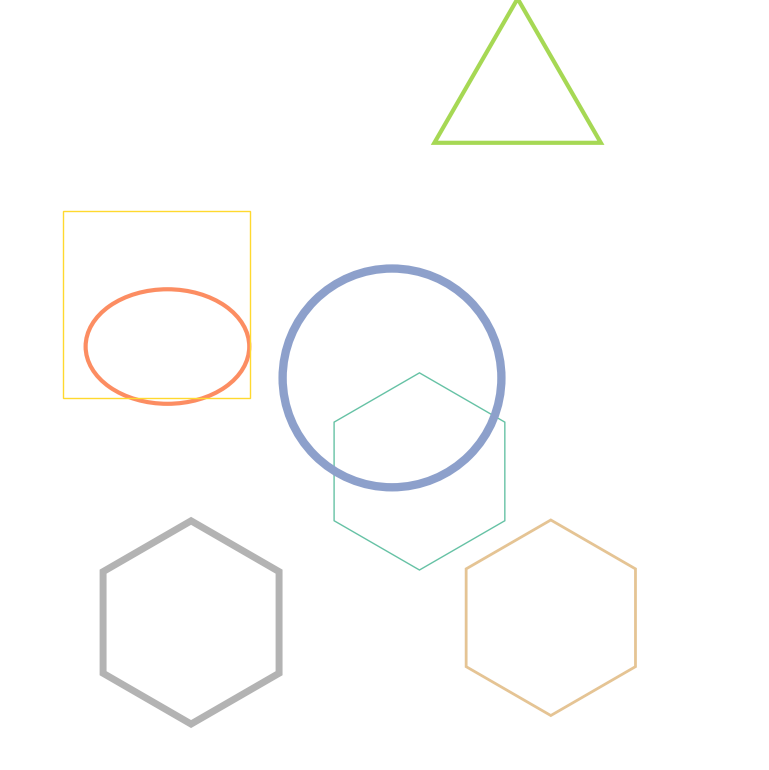[{"shape": "hexagon", "thickness": 0.5, "radius": 0.64, "center": [0.545, 0.388]}, {"shape": "oval", "thickness": 1.5, "radius": 0.53, "center": [0.217, 0.55]}, {"shape": "circle", "thickness": 3, "radius": 0.71, "center": [0.509, 0.509]}, {"shape": "triangle", "thickness": 1.5, "radius": 0.62, "center": [0.672, 0.877]}, {"shape": "square", "thickness": 0.5, "radius": 0.61, "center": [0.203, 0.605]}, {"shape": "hexagon", "thickness": 1, "radius": 0.63, "center": [0.715, 0.198]}, {"shape": "hexagon", "thickness": 2.5, "radius": 0.66, "center": [0.248, 0.192]}]